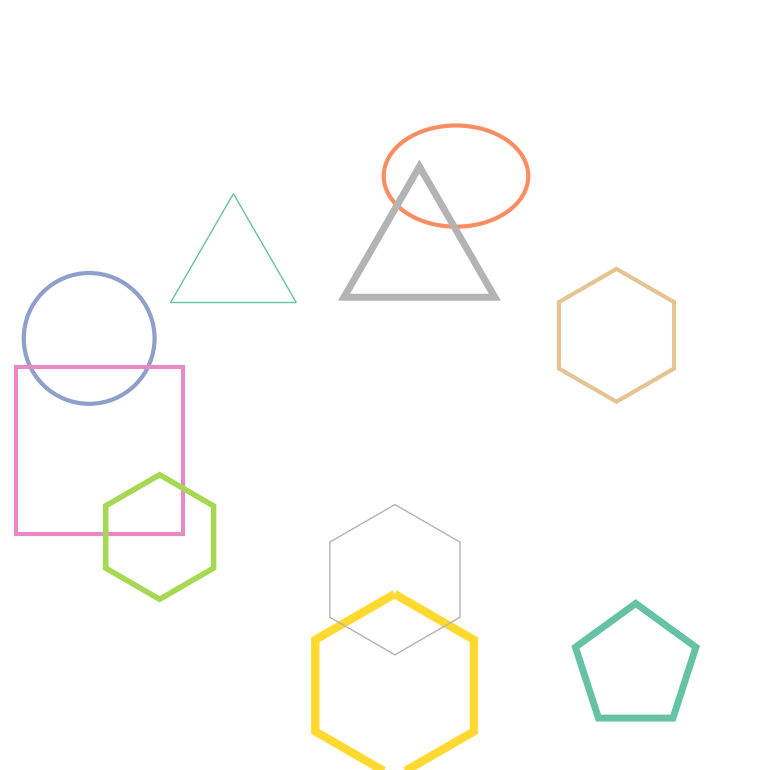[{"shape": "pentagon", "thickness": 2.5, "radius": 0.41, "center": [0.826, 0.134]}, {"shape": "triangle", "thickness": 0.5, "radius": 0.47, "center": [0.303, 0.654]}, {"shape": "oval", "thickness": 1.5, "radius": 0.47, "center": [0.592, 0.771]}, {"shape": "circle", "thickness": 1.5, "radius": 0.42, "center": [0.116, 0.56]}, {"shape": "square", "thickness": 1.5, "radius": 0.54, "center": [0.129, 0.414]}, {"shape": "hexagon", "thickness": 2, "radius": 0.4, "center": [0.207, 0.303]}, {"shape": "hexagon", "thickness": 3, "radius": 0.59, "center": [0.512, 0.11]}, {"shape": "hexagon", "thickness": 1.5, "radius": 0.43, "center": [0.801, 0.565]}, {"shape": "triangle", "thickness": 2.5, "radius": 0.57, "center": [0.545, 0.671]}, {"shape": "hexagon", "thickness": 0.5, "radius": 0.49, "center": [0.513, 0.247]}]